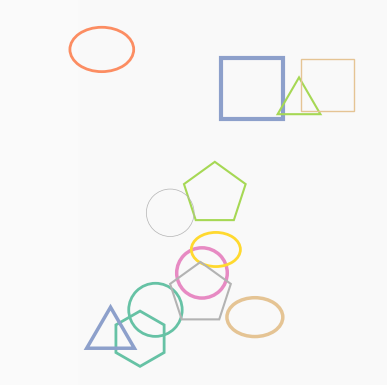[{"shape": "hexagon", "thickness": 2, "radius": 0.36, "center": [0.361, 0.12]}, {"shape": "circle", "thickness": 2, "radius": 0.34, "center": [0.401, 0.195]}, {"shape": "oval", "thickness": 2, "radius": 0.41, "center": [0.263, 0.872]}, {"shape": "triangle", "thickness": 2.5, "radius": 0.36, "center": [0.285, 0.131]}, {"shape": "square", "thickness": 3, "radius": 0.4, "center": [0.65, 0.769]}, {"shape": "circle", "thickness": 2.5, "radius": 0.33, "center": [0.521, 0.291]}, {"shape": "pentagon", "thickness": 1.5, "radius": 0.42, "center": [0.554, 0.496]}, {"shape": "triangle", "thickness": 1.5, "radius": 0.32, "center": [0.772, 0.735]}, {"shape": "oval", "thickness": 2, "radius": 0.32, "center": [0.557, 0.352]}, {"shape": "square", "thickness": 1, "radius": 0.34, "center": [0.845, 0.779]}, {"shape": "oval", "thickness": 2.5, "radius": 0.36, "center": [0.658, 0.176]}, {"shape": "circle", "thickness": 0.5, "radius": 0.31, "center": [0.439, 0.447]}, {"shape": "pentagon", "thickness": 1.5, "radius": 0.41, "center": [0.517, 0.237]}]